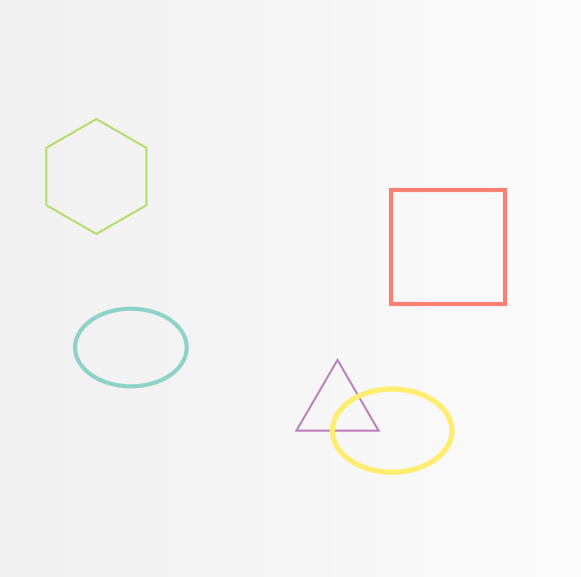[{"shape": "oval", "thickness": 2, "radius": 0.48, "center": [0.225, 0.397]}, {"shape": "square", "thickness": 2, "radius": 0.49, "center": [0.771, 0.572]}, {"shape": "hexagon", "thickness": 1, "radius": 0.5, "center": [0.166, 0.693]}, {"shape": "triangle", "thickness": 1, "radius": 0.41, "center": [0.581, 0.294]}, {"shape": "oval", "thickness": 2.5, "radius": 0.51, "center": [0.675, 0.253]}]